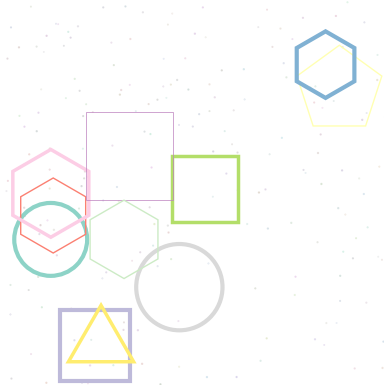[{"shape": "circle", "thickness": 3, "radius": 0.47, "center": [0.132, 0.378]}, {"shape": "pentagon", "thickness": 1, "radius": 0.58, "center": [0.881, 0.767]}, {"shape": "square", "thickness": 3, "radius": 0.46, "center": [0.247, 0.103]}, {"shape": "hexagon", "thickness": 1, "radius": 0.49, "center": [0.138, 0.44]}, {"shape": "hexagon", "thickness": 3, "radius": 0.43, "center": [0.846, 0.832]}, {"shape": "square", "thickness": 2.5, "radius": 0.43, "center": [0.533, 0.509]}, {"shape": "hexagon", "thickness": 2.5, "radius": 0.57, "center": [0.132, 0.498]}, {"shape": "circle", "thickness": 3, "radius": 0.56, "center": [0.466, 0.254]}, {"shape": "square", "thickness": 0.5, "radius": 0.57, "center": [0.337, 0.595]}, {"shape": "hexagon", "thickness": 1, "radius": 0.51, "center": [0.322, 0.378]}, {"shape": "triangle", "thickness": 2.5, "radius": 0.49, "center": [0.262, 0.109]}]